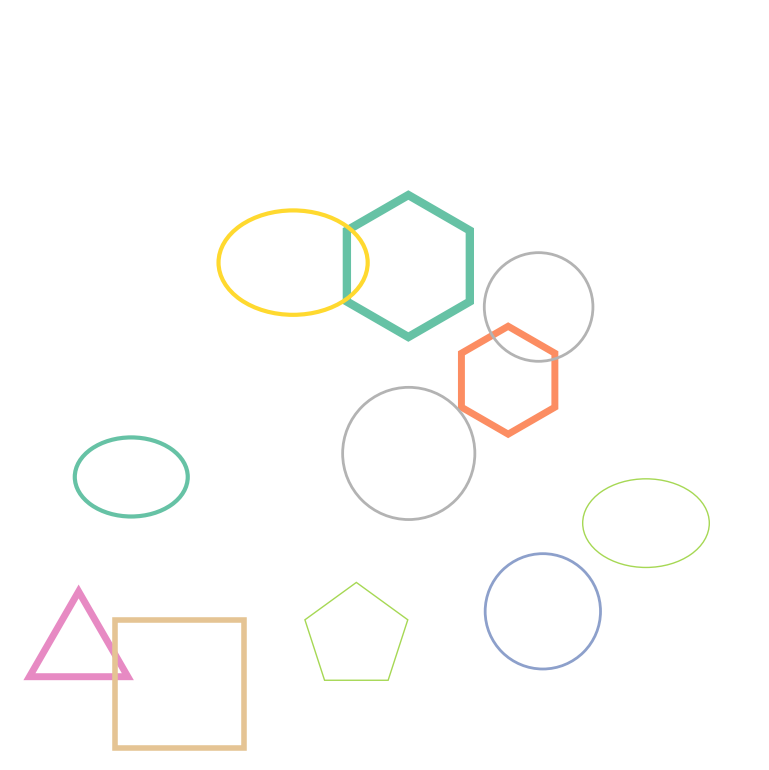[{"shape": "oval", "thickness": 1.5, "radius": 0.37, "center": [0.17, 0.381]}, {"shape": "hexagon", "thickness": 3, "radius": 0.46, "center": [0.53, 0.654]}, {"shape": "hexagon", "thickness": 2.5, "radius": 0.35, "center": [0.66, 0.506]}, {"shape": "circle", "thickness": 1, "radius": 0.37, "center": [0.705, 0.206]}, {"shape": "triangle", "thickness": 2.5, "radius": 0.37, "center": [0.102, 0.158]}, {"shape": "oval", "thickness": 0.5, "radius": 0.41, "center": [0.839, 0.321]}, {"shape": "pentagon", "thickness": 0.5, "radius": 0.35, "center": [0.463, 0.173]}, {"shape": "oval", "thickness": 1.5, "radius": 0.48, "center": [0.381, 0.659]}, {"shape": "square", "thickness": 2, "radius": 0.42, "center": [0.233, 0.112]}, {"shape": "circle", "thickness": 1, "radius": 0.35, "center": [0.699, 0.601]}, {"shape": "circle", "thickness": 1, "radius": 0.43, "center": [0.531, 0.411]}]